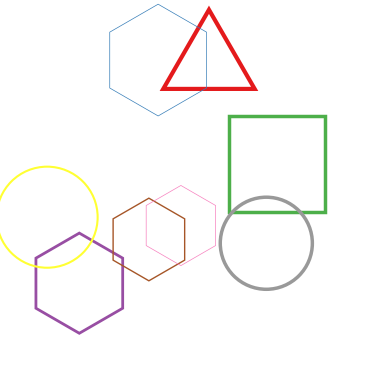[{"shape": "triangle", "thickness": 3, "radius": 0.69, "center": [0.543, 0.838]}, {"shape": "hexagon", "thickness": 0.5, "radius": 0.73, "center": [0.411, 0.844]}, {"shape": "square", "thickness": 2.5, "radius": 0.62, "center": [0.72, 0.573]}, {"shape": "hexagon", "thickness": 2, "radius": 0.65, "center": [0.206, 0.264]}, {"shape": "circle", "thickness": 1.5, "radius": 0.66, "center": [0.122, 0.436]}, {"shape": "hexagon", "thickness": 1, "radius": 0.54, "center": [0.387, 0.378]}, {"shape": "hexagon", "thickness": 0.5, "radius": 0.52, "center": [0.47, 0.414]}, {"shape": "circle", "thickness": 2.5, "radius": 0.6, "center": [0.692, 0.368]}]